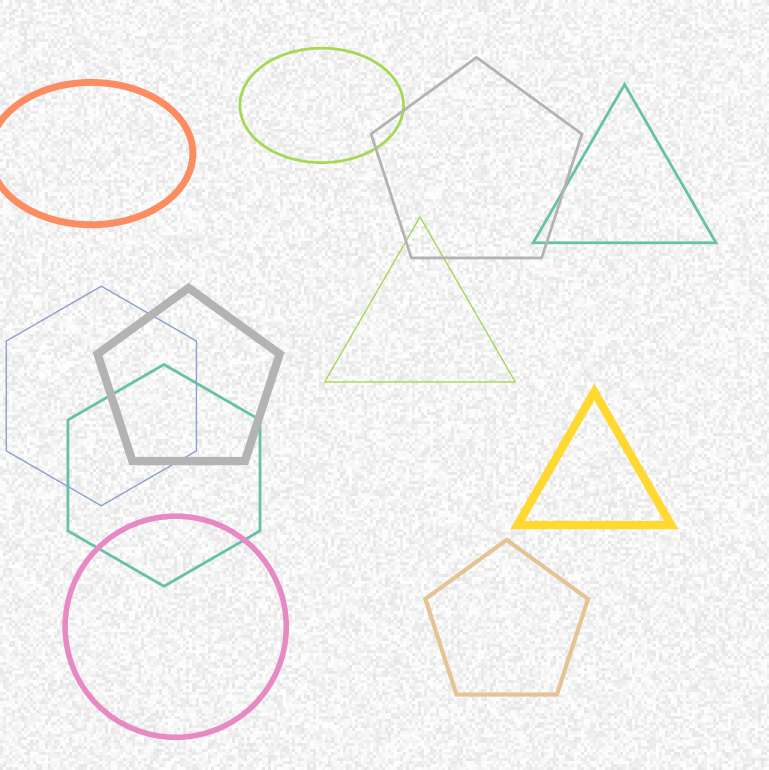[{"shape": "hexagon", "thickness": 1, "radius": 0.72, "center": [0.213, 0.383]}, {"shape": "triangle", "thickness": 1, "radius": 0.69, "center": [0.811, 0.753]}, {"shape": "oval", "thickness": 2.5, "radius": 0.66, "center": [0.118, 0.801]}, {"shape": "hexagon", "thickness": 0.5, "radius": 0.71, "center": [0.132, 0.486]}, {"shape": "circle", "thickness": 2, "radius": 0.72, "center": [0.228, 0.186]}, {"shape": "triangle", "thickness": 0.5, "radius": 0.71, "center": [0.545, 0.575]}, {"shape": "oval", "thickness": 1, "radius": 0.53, "center": [0.418, 0.863]}, {"shape": "triangle", "thickness": 3, "radius": 0.58, "center": [0.772, 0.376]}, {"shape": "pentagon", "thickness": 1.5, "radius": 0.56, "center": [0.658, 0.188]}, {"shape": "pentagon", "thickness": 1, "radius": 0.72, "center": [0.619, 0.781]}, {"shape": "pentagon", "thickness": 3, "radius": 0.62, "center": [0.245, 0.502]}]